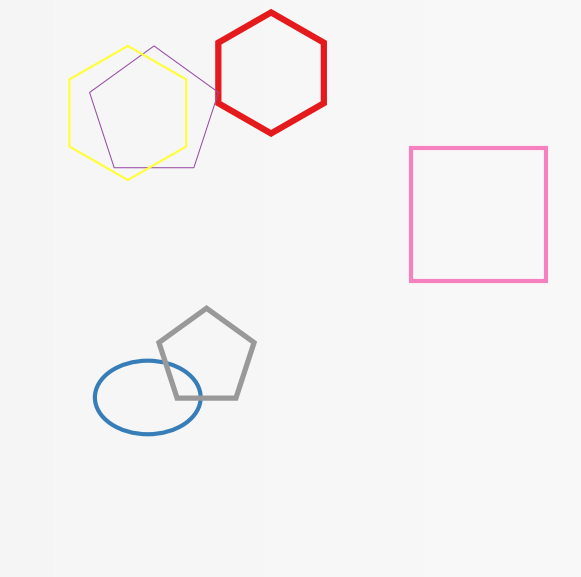[{"shape": "hexagon", "thickness": 3, "radius": 0.52, "center": [0.466, 0.873]}, {"shape": "oval", "thickness": 2, "radius": 0.45, "center": [0.254, 0.311]}, {"shape": "pentagon", "thickness": 0.5, "radius": 0.58, "center": [0.265, 0.803]}, {"shape": "hexagon", "thickness": 1, "radius": 0.58, "center": [0.22, 0.804]}, {"shape": "square", "thickness": 2, "radius": 0.58, "center": [0.824, 0.627]}, {"shape": "pentagon", "thickness": 2.5, "radius": 0.43, "center": [0.355, 0.379]}]